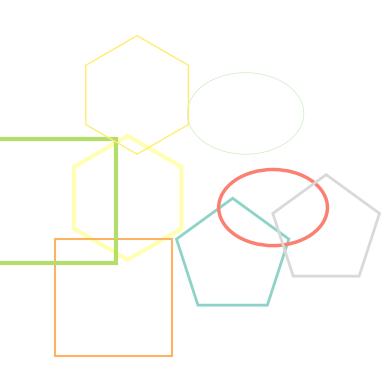[{"shape": "pentagon", "thickness": 2, "radius": 0.77, "center": [0.604, 0.332]}, {"shape": "hexagon", "thickness": 3, "radius": 0.8, "center": [0.332, 0.486]}, {"shape": "oval", "thickness": 2.5, "radius": 0.71, "center": [0.709, 0.461]}, {"shape": "square", "thickness": 1.5, "radius": 0.76, "center": [0.296, 0.227]}, {"shape": "square", "thickness": 3, "radius": 0.8, "center": [0.142, 0.477]}, {"shape": "pentagon", "thickness": 2, "radius": 0.73, "center": [0.847, 0.401]}, {"shape": "oval", "thickness": 0.5, "radius": 0.76, "center": [0.638, 0.705]}, {"shape": "hexagon", "thickness": 1, "radius": 0.77, "center": [0.356, 0.753]}]